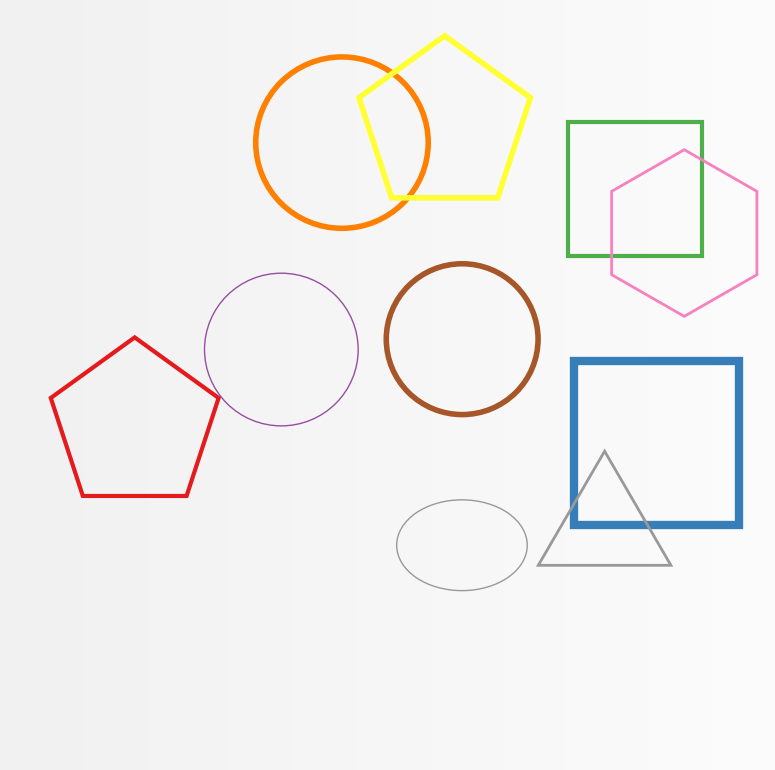[{"shape": "pentagon", "thickness": 1.5, "radius": 0.57, "center": [0.174, 0.448]}, {"shape": "square", "thickness": 3, "radius": 0.53, "center": [0.848, 0.425]}, {"shape": "square", "thickness": 1.5, "radius": 0.43, "center": [0.82, 0.755]}, {"shape": "circle", "thickness": 0.5, "radius": 0.5, "center": [0.363, 0.546]}, {"shape": "circle", "thickness": 2, "radius": 0.56, "center": [0.441, 0.815]}, {"shape": "pentagon", "thickness": 2, "radius": 0.58, "center": [0.574, 0.837]}, {"shape": "circle", "thickness": 2, "radius": 0.49, "center": [0.596, 0.56]}, {"shape": "hexagon", "thickness": 1, "radius": 0.54, "center": [0.883, 0.697]}, {"shape": "oval", "thickness": 0.5, "radius": 0.42, "center": [0.596, 0.292]}, {"shape": "triangle", "thickness": 1, "radius": 0.49, "center": [0.78, 0.315]}]